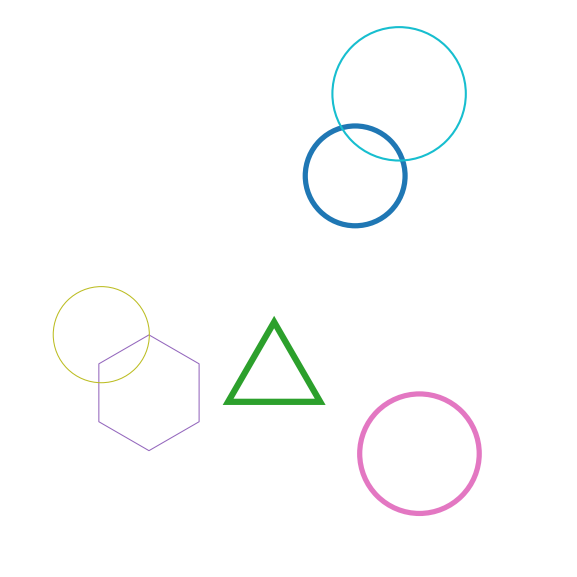[{"shape": "circle", "thickness": 2.5, "radius": 0.43, "center": [0.615, 0.695]}, {"shape": "triangle", "thickness": 3, "radius": 0.46, "center": [0.475, 0.349]}, {"shape": "hexagon", "thickness": 0.5, "radius": 0.5, "center": [0.258, 0.319]}, {"shape": "circle", "thickness": 2.5, "radius": 0.52, "center": [0.726, 0.214]}, {"shape": "circle", "thickness": 0.5, "radius": 0.42, "center": [0.175, 0.42]}, {"shape": "circle", "thickness": 1, "radius": 0.58, "center": [0.691, 0.837]}]